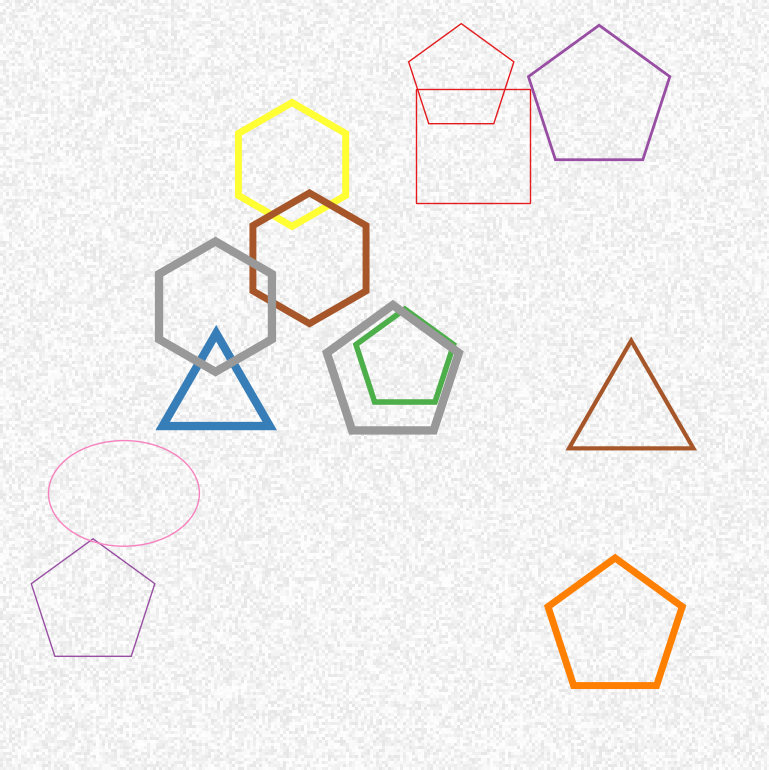[{"shape": "square", "thickness": 0.5, "radius": 0.37, "center": [0.614, 0.81]}, {"shape": "pentagon", "thickness": 0.5, "radius": 0.36, "center": [0.599, 0.897]}, {"shape": "triangle", "thickness": 3, "radius": 0.4, "center": [0.281, 0.487]}, {"shape": "pentagon", "thickness": 2, "radius": 0.33, "center": [0.526, 0.532]}, {"shape": "pentagon", "thickness": 1, "radius": 0.48, "center": [0.778, 0.871]}, {"shape": "pentagon", "thickness": 0.5, "radius": 0.42, "center": [0.121, 0.216]}, {"shape": "pentagon", "thickness": 2.5, "radius": 0.46, "center": [0.799, 0.184]}, {"shape": "hexagon", "thickness": 2.5, "radius": 0.4, "center": [0.379, 0.786]}, {"shape": "triangle", "thickness": 1.5, "radius": 0.47, "center": [0.82, 0.464]}, {"shape": "hexagon", "thickness": 2.5, "radius": 0.42, "center": [0.402, 0.665]}, {"shape": "oval", "thickness": 0.5, "radius": 0.49, "center": [0.161, 0.359]}, {"shape": "pentagon", "thickness": 3, "radius": 0.45, "center": [0.51, 0.514]}, {"shape": "hexagon", "thickness": 3, "radius": 0.42, "center": [0.28, 0.602]}]